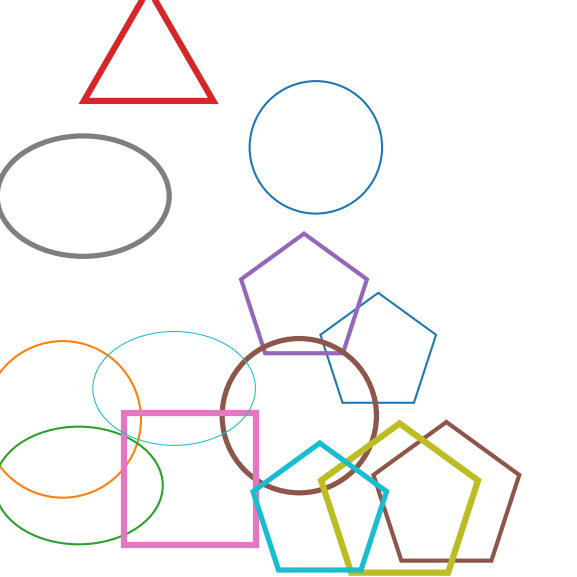[{"shape": "circle", "thickness": 1, "radius": 0.57, "center": [0.547, 0.744]}, {"shape": "pentagon", "thickness": 1, "radius": 0.53, "center": [0.655, 0.387]}, {"shape": "circle", "thickness": 1, "radius": 0.68, "center": [0.109, 0.273]}, {"shape": "oval", "thickness": 1, "radius": 0.73, "center": [0.136, 0.158]}, {"shape": "triangle", "thickness": 3, "radius": 0.65, "center": [0.257, 0.889]}, {"shape": "pentagon", "thickness": 2, "radius": 0.57, "center": [0.526, 0.48]}, {"shape": "circle", "thickness": 2.5, "radius": 0.67, "center": [0.518, 0.279]}, {"shape": "pentagon", "thickness": 2, "radius": 0.66, "center": [0.773, 0.136]}, {"shape": "square", "thickness": 3, "radius": 0.57, "center": [0.329, 0.17]}, {"shape": "oval", "thickness": 2.5, "radius": 0.74, "center": [0.144, 0.66]}, {"shape": "pentagon", "thickness": 3, "radius": 0.71, "center": [0.692, 0.123]}, {"shape": "pentagon", "thickness": 2.5, "radius": 0.61, "center": [0.554, 0.11]}, {"shape": "oval", "thickness": 0.5, "radius": 0.7, "center": [0.302, 0.327]}]